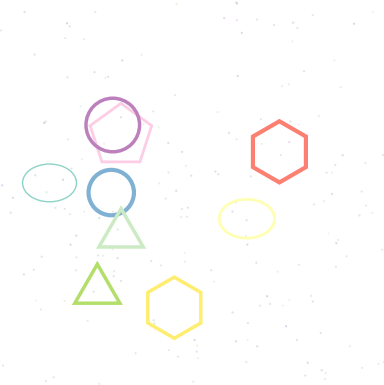[{"shape": "oval", "thickness": 1, "radius": 0.35, "center": [0.129, 0.525]}, {"shape": "oval", "thickness": 2, "radius": 0.36, "center": [0.641, 0.432]}, {"shape": "hexagon", "thickness": 3, "radius": 0.4, "center": [0.726, 0.606]}, {"shape": "circle", "thickness": 3, "radius": 0.29, "center": [0.289, 0.5]}, {"shape": "triangle", "thickness": 2.5, "radius": 0.34, "center": [0.253, 0.246]}, {"shape": "pentagon", "thickness": 2, "radius": 0.42, "center": [0.314, 0.648]}, {"shape": "circle", "thickness": 2.5, "radius": 0.35, "center": [0.293, 0.675]}, {"shape": "triangle", "thickness": 2.5, "radius": 0.33, "center": [0.315, 0.392]}, {"shape": "hexagon", "thickness": 2.5, "radius": 0.4, "center": [0.453, 0.201]}]